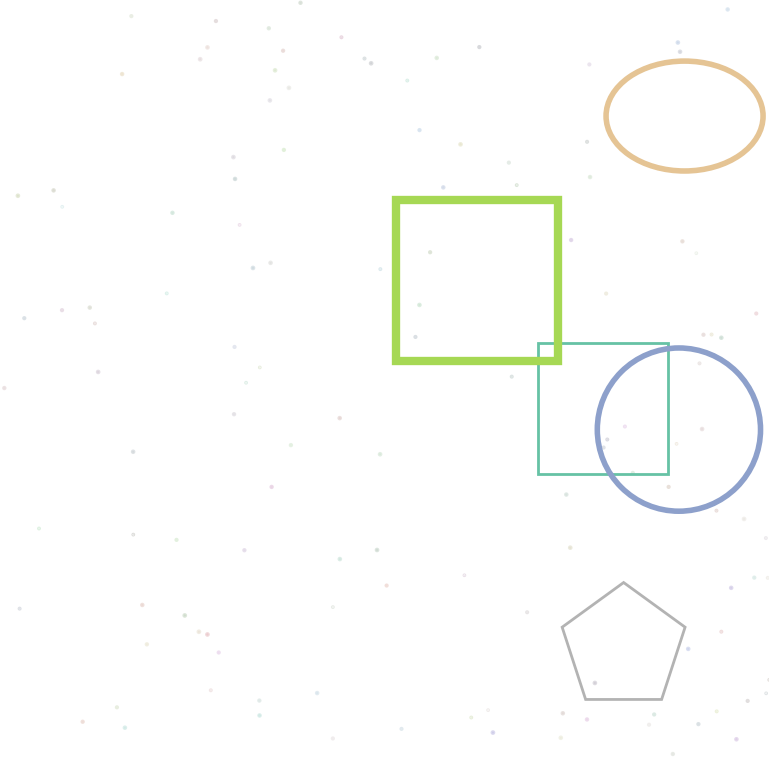[{"shape": "square", "thickness": 1, "radius": 0.42, "center": [0.783, 0.47]}, {"shape": "circle", "thickness": 2, "radius": 0.53, "center": [0.882, 0.442]}, {"shape": "square", "thickness": 3, "radius": 0.53, "center": [0.619, 0.636]}, {"shape": "oval", "thickness": 2, "radius": 0.51, "center": [0.889, 0.849]}, {"shape": "pentagon", "thickness": 1, "radius": 0.42, "center": [0.81, 0.16]}]